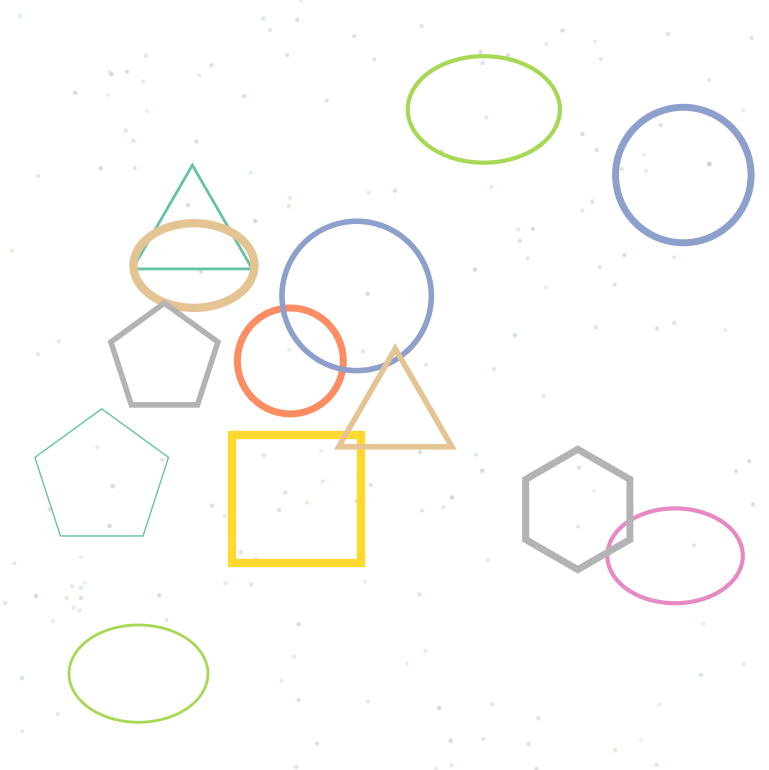[{"shape": "pentagon", "thickness": 0.5, "radius": 0.46, "center": [0.132, 0.378]}, {"shape": "triangle", "thickness": 1, "radius": 0.45, "center": [0.25, 0.696]}, {"shape": "circle", "thickness": 2.5, "radius": 0.34, "center": [0.377, 0.531]}, {"shape": "circle", "thickness": 2, "radius": 0.48, "center": [0.463, 0.616]}, {"shape": "circle", "thickness": 2.5, "radius": 0.44, "center": [0.887, 0.773]}, {"shape": "oval", "thickness": 1.5, "radius": 0.44, "center": [0.877, 0.278]}, {"shape": "oval", "thickness": 1.5, "radius": 0.49, "center": [0.628, 0.858]}, {"shape": "oval", "thickness": 1, "radius": 0.45, "center": [0.18, 0.125]}, {"shape": "square", "thickness": 3, "radius": 0.42, "center": [0.385, 0.352]}, {"shape": "oval", "thickness": 3, "radius": 0.39, "center": [0.252, 0.655]}, {"shape": "triangle", "thickness": 2, "radius": 0.42, "center": [0.513, 0.462]}, {"shape": "hexagon", "thickness": 2.5, "radius": 0.39, "center": [0.75, 0.338]}, {"shape": "pentagon", "thickness": 2, "radius": 0.37, "center": [0.213, 0.533]}]